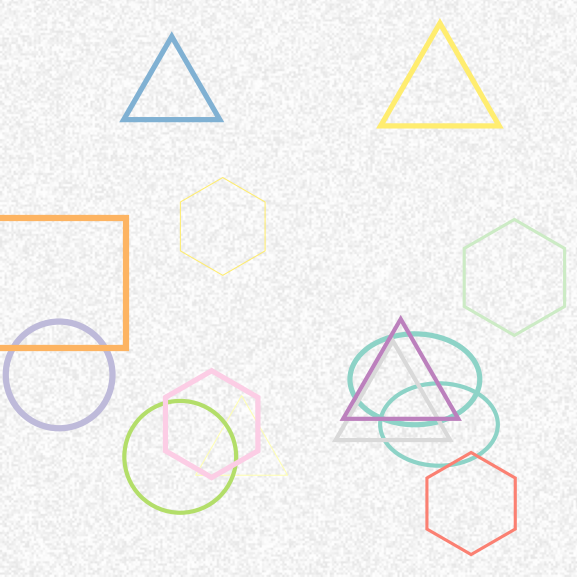[{"shape": "oval", "thickness": 2, "radius": 0.51, "center": [0.76, 0.264]}, {"shape": "oval", "thickness": 2.5, "radius": 0.56, "center": [0.718, 0.342]}, {"shape": "triangle", "thickness": 0.5, "radius": 0.46, "center": [0.418, 0.222]}, {"shape": "circle", "thickness": 3, "radius": 0.46, "center": [0.102, 0.35]}, {"shape": "hexagon", "thickness": 1.5, "radius": 0.44, "center": [0.816, 0.127]}, {"shape": "triangle", "thickness": 2.5, "radius": 0.48, "center": [0.297, 0.84]}, {"shape": "square", "thickness": 3, "radius": 0.56, "center": [0.106, 0.509]}, {"shape": "circle", "thickness": 2, "radius": 0.48, "center": [0.312, 0.208]}, {"shape": "hexagon", "thickness": 2.5, "radius": 0.46, "center": [0.367, 0.265]}, {"shape": "triangle", "thickness": 2, "radius": 0.57, "center": [0.68, 0.294]}, {"shape": "triangle", "thickness": 2, "radius": 0.58, "center": [0.694, 0.331]}, {"shape": "hexagon", "thickness": 1.5, "radius": 0.5, "center": [0.891, 0.519]}, {"shape": "hexagon", "thickness": 0.5, "radius": 0.42, "center": [0.386, 0.607]}, {"shape": "triangle", "thickness": 2.5, "radius": 0.59, "center": [0.762, 0.84]}]